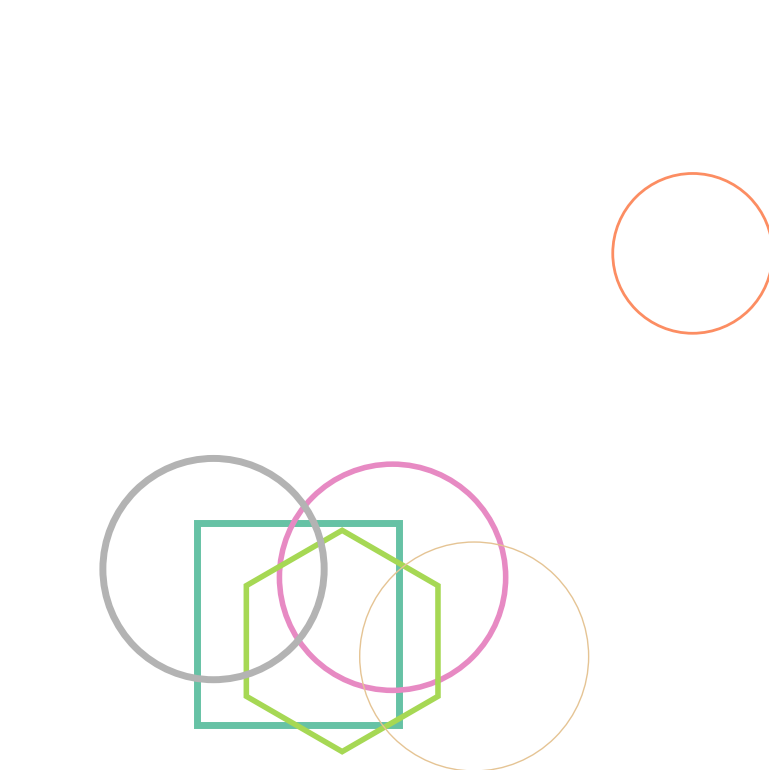[{"shape": "square", "thickness": 2.5, "radius": 0.65, "center": [0.387, 0.19]}, {"shape": "circle", "thickness": 1, "radius": 0.52, "center": [0.9, 0.671]}, {"shape": "circle", "thickness": 2, "radius": 0.73, "center": [0.51, 0.25]}, {"shape": "hexagon", "thickness": 2, "radius": 0.72, "center": [0.444, 0.168]}, {"shape": "circle", "thickness": 0.5, "radius": 0.74, "center": [0.616, 0.147]}, {"shape": "circle", "thickness": 2.5, "radius": 0.72, "center": [0.277, 0.261]}]